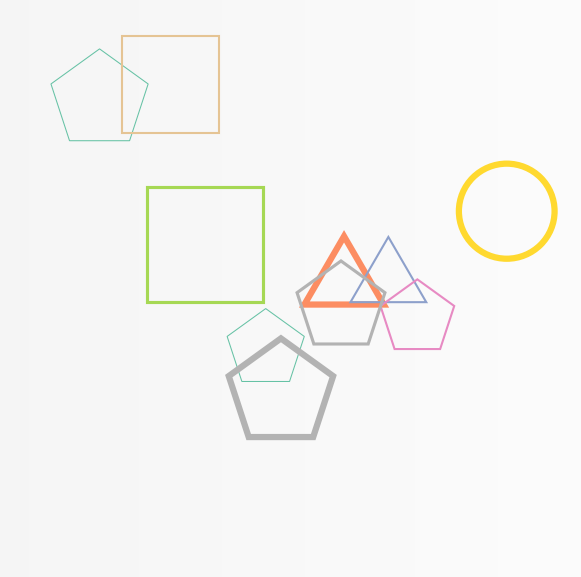[{"shape": "pentagon", "thickness": 0.5, "radius": 0.44, "center": [0.171, 0.827]}, {"shape": "pentagon", "thickness": 0.5, "radius": 0.35, "center": [0.457, 0.395]}, {"shape": "triangle", "thickness": 3, "radius": 0.39, "center": [0.592, 0.511]}, {"shape": "triangle", "thickness": 1, "radius": 0.38, "center": [0.668, 0.514]}, {"shape": "pentagon", "thickness": 1, "radius": 0.33, "center": [0.718, 0.449]}, {"shape": "square", "thickness": 1.5, "radius": 0.5, "center": [0.353, 0.576]}, {"shape": "circle", "thickness": 3, "radius": 0.41, "center": [0.872, 0.633]}, {"shape": "square", "thickness": 1, "radius": 0.42, "center": [0.294, 0.853]}, {"shape": "pentagon", "thickness": 1.5, "radius": 0.4, "center": [0.587, 0.468]}, {"shape": "pentagon", "thickness": 3, "radius": 0.47, "center": [0.483, 0.319]}]